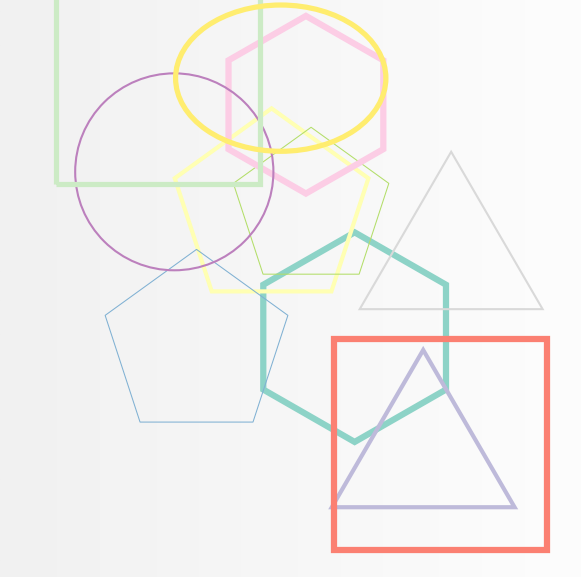[{"shape": "hexagon", "thickness": 3, "radius": 0.91, "center": [0.61, 0.415]}, {"shape": "pentagon", "thickness": 2, "radius": 0.88, "center": [0.467, 0.636]}, {"shape": "triangle", "thickness": 2, "radius": 0.91, "center": [0.728, 0.212]}, {"shape": "square", "thickness": 3, "radius": 0.91, "center": [0.758, 0.23]}, {"shape": "pentagon", "thickness": 0.5, "radius": 0.83, "center": [0.338, 0.402]}, {"shape": "pentagon", "thickness": 0.5, "radius": 0.7, "center": [0.535, 0.638]}, {"shape": "hexagon", "thickness": 3, "radius": 0.77, "center": [0.526, 0.818]}, {"shape": "triangle", "thickness": 1, "radius": 0.91, "center": [0.776, 0.555]}, {"shape": "circle", "thickness": 1, "radius": 0.85, "center": [0.3, 0.702]}, {"shape": "square", "thickness": 2.5, "radius": 0.88, "center": [0.272, 0.856]}, {"shape": "oval", "thickness": 2.5, "radius": 0.9, "center": [0.483, 0.864]}]